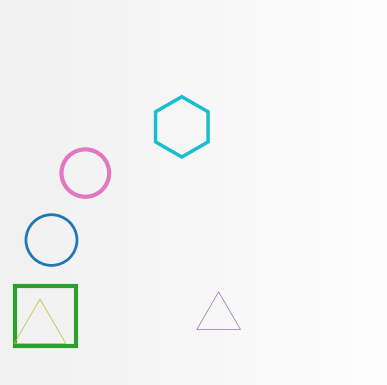[{"shape": "circle", "thickness": 2, "radius": 0.33, "center": [0.133, 0.376]}, {"shape": "square", "thickness": 3, "radius": 0.39, "center": [0.118, 0.178]}, {"shape": "triangle", "thickness": 0.5, "radius": 0.33, "center": [0.564, 0.177]}, {"shape": "circle", "thickness": 3, "radius": 0.31, "center": [0.22, 0.55]}, {"shape": "triangle", "thickness": 0.5, "radius": 0.38, "center": [0.103, 0.146]}, {"shape": "hexagon", "thickness": 2.5, "radius": 0.39, "center": [0.469, 0.671]}]